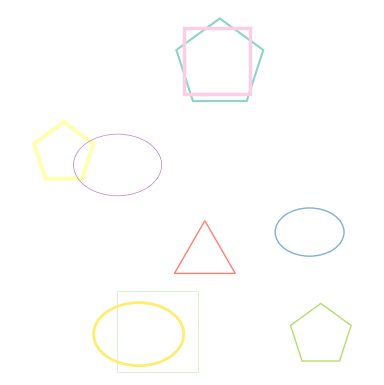[{"shape": "pentagon", "thickness": 1.5, "radius": 0.59, "center": [0.571, 0.833]}, {"shape": "pentagon", "thickness": 3, "radius": 0.41, "center": [0.166, 0.602]}, {"shape": "triangle", "thickness": 1, "radius": 0.46, "center": [0.532, 0.335]}, {"shape": "oval", "thickness": 1, "radius": 0.45, "center": [0.804, 0.397]}, {"shape": "pentagon", "thickness": 1, "radius": 0.41, "center": [0.833, 0.129]}, {"shape": "square", "thickness": 2.5, "radius": 0.43, "center": [0.563, 0.841]}, {"shape": "oval", "thickness": 0.5, "radius": 0.57, "center": [0.305, 0.572]}, {"shape": "square", "thickness": 0.5, "radius": 0.53, "center": [0.41, 0.139]}, {"shape": "oval", "thickness": 2, "radius": 0.59, "center": [0.36, 0.132]}]